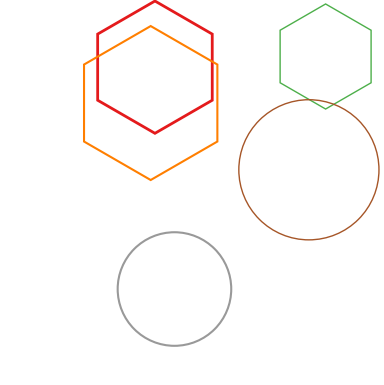[{"shape": "hexagon", "thickness": 2, "radius": 0.86, "center": [0.402, 0.826]}, {"shape": "hexagon", "thickness": 1, "radius": 0.68, "center": [0.846, 0.853]}, {"shape": "hexagon", "thickness": 1.5, "radius": 1.0, "center": [0.391, 0.732]}, {"shape": "circle", "thickness": 1, "radius": 0.91, "center": [0.802, 0.559]}, {"shape": "circle", "thickness": 1.5, "radius": 0.74, "center": [0.453, 0.249]}]